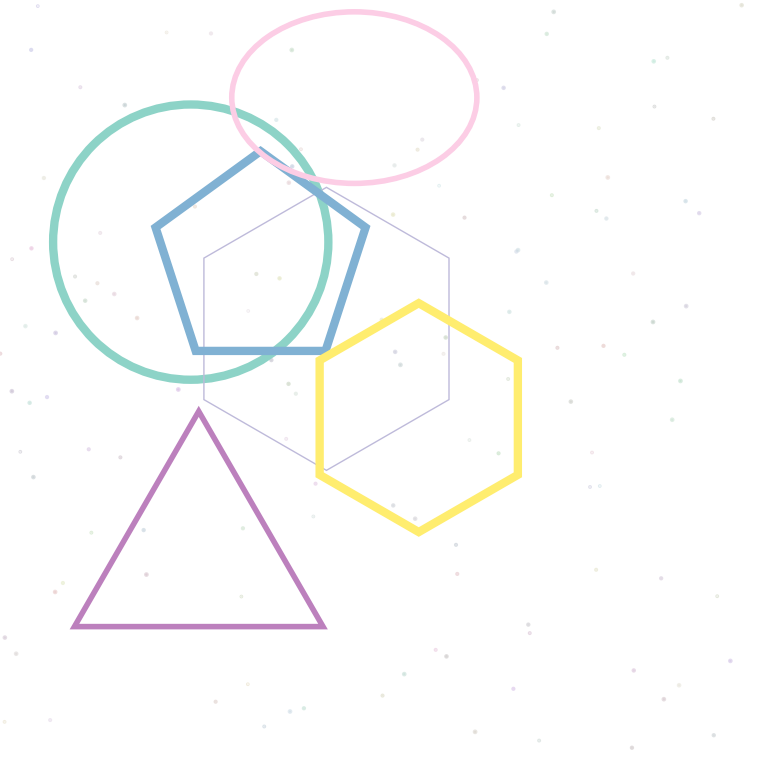[{"shape": "circle", "thickness": 3, "radius": 0.89, "center": [0.248, 0.686]}, {"shape": "hexagon", "thickness": 0.5, "radius": 0.92, "center": [0.424, 0.573]}, {"shape": "pentagon", "thickness": 3, "radius": 0.72, "center": [0.338, 0.66]}, {"shape": "oval", "thickness": 2, "radius": 0.8, "center": [0.46, 0.873]}, {"shape": "triangle", "thickness": 2, "radius": 0.93, "center": [0.258, 0.279]}, {"shape": "hexagon", "thickness": 3, "radius": 0.74, "center": [0.544, 0.458]}]